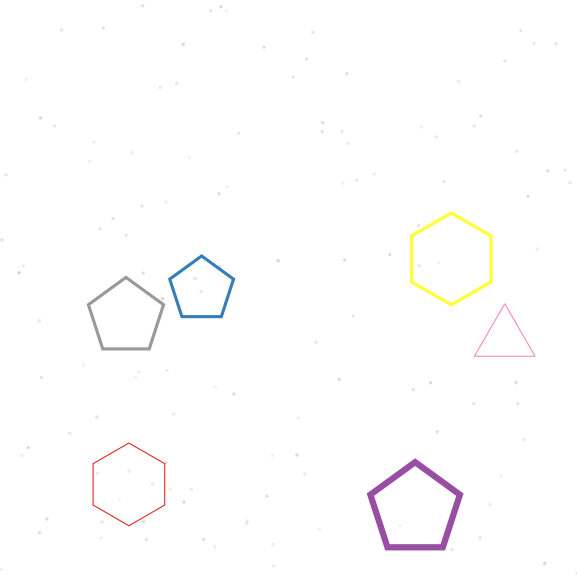[{"shape": "hexagon", "thickness": 0.5, "radius": 0.36, "center": [0.223, 0.16]}, {"shape": "pentagon", "thickness": 1.5, "radius": 0.29, "center": [0.349, 0.498]}, {"shape": "pentagon", "thickness": 3, "radius": 0.41, "center": [0.719, 0.117]}, {"shape": "hexagon", "thickness": 1.5, "radius": 0.4, "center": [0.782, 0.551]}, {"shape": "triangle", "thickness": 0.5, "radius": 0.3, "center": [0.874, 0.413]}, {"shape": "pentagon", "thickness": 1.5, "radius": 0.34, "center": [0.218, 0.45]}]